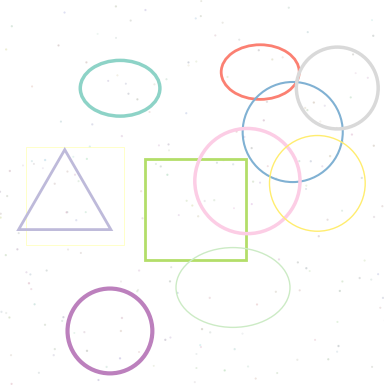[{"shape": "oval", "thickness": 2.5, "radius": 0.52, "center": [0.312, 0.771]}, {"shape": "square", "thickness": 0.5, "radius": 0.64, "center": [0.194, 0.491]}, {"shape": "triangle", "thickness": 2, "radius": 0.69, "center": [0.168, 0.473]}, {"shape": "oval", "thickness": 2, "radius": 0.51, "center": [0.676, 0.813]}, {"shape": "circle", "thickness": 1.5, "radius": 0.65, "center": [0.76, 0.657]}, {"shape": "square", "thickness": 2, "radius": 0.66, "center": [0.508, 0.455]}, {"shape": "circle", "thickness": 2.5, "radius": 0.68, "center": [0.643, 0.53]}, {"shape": "circle", "thickness": 2.5, "radius": 0.53, "center": [0.876, 0.771]}, {"shape": "circle", "thickness": 3, "radius": 0.55, "center": [0.286, 0.14]}, {"shape": "oval", "thickness": 1, "radius": 0.74, "center": [0.605, 0.253]}, {"shape": "circle", "thickness": 1, "radius": 0.62, "center": [0.824, 0.524]}]